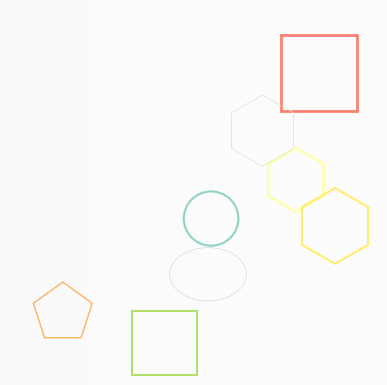[{"shape": "circle", "thickness": 1.5, "radius": 0.35, "center": [0.545, 0.432]}, {"shape": "hexagon", "thickness": 2, "radius": 0.41, "center": [0.764, 0.533]}, {"shape": "square", "thickness": 2, "radius": 0.49, "center": [0.822, 0.811]}, {"shape": "pentagon", "thickness": 1, "radius": 0.4, "center": [0.162, 0.187]}, {"shape": "square", "thickness": 1.5, "radius": 0.42, "center": [0.425, 0.109]}, {"shape": "oval", "thickness": 0.5, "radius": 0.5, "center": [0.537, 0.288]}, {"shape": "hexagon", "thickness": 0.5, "radius": 0.46, "center": [0.678, 0.661]}, {"shape": "hexagon", "thickness": 1.5, "radius": 0.49, "center": [0.865, 0.413]}]